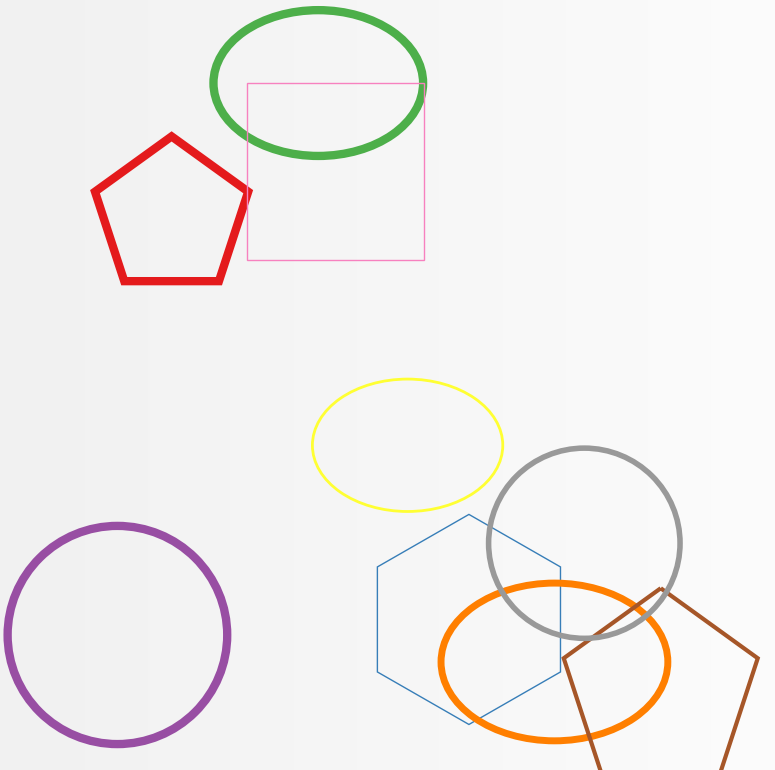[{"shape": "pentagon", "thickness": 3, "radius": 0.52, "center": [0.221, 0.719]}, {"shape": "hexagon", "thickness": 0.5, "radius": 0.68, "center": [0.605, 0.196]}, {"shape": "oval", "thickness": 3, "radius": 0.68, "center": [0.411, 0.892]}, {"shape": "circle", "thickness": 3, "radius": 0.71, "center": [0.152, 0.175]}, {"shape": "oval", "thickness": 2.5, "radius": 0.73, "center": [0.715, 0.14]}, {"shape": "oval", "thickness": 1, "radius": 0.61, "center": [0.526, 0.422]}, {"shape": "pentagon", "thickness": 1.5, "radius": 0.66, "center": [0.853, 0.104]}, {"shape": "square", "thickness": 0.5, "radius": 0.57, "center": [0.433, 0.777]}, {"shape": "circle", "thickness": 2, "radius": 0.62, "center": [0.754, 0.295]}]